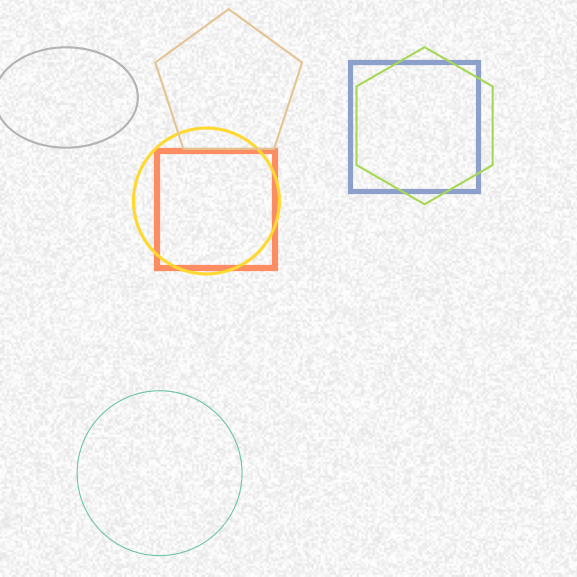[{"shape": "circle", "thickness": 0.5, "radius": 0.71, "center": [0.276, 0.18]}, {"shape": "square", "thickness": 3, "radius": 0.51, "center": [0.374, 0.636]}, {"shape": "square", "thickness": 2.5, "radius": 0.56, "center": [0.717, 0.78]}, {"shape": "hexagon", "thickness": 1, "radius": 0.68, "center": [0.735, 0.781]}, {"shape": "circle", "thickness": 1.5, "radius": 0.63, "center": [0.357, 0.651]}, {"shape": "pentagon", "thickness": 1, "radius": 0.67, "center": [0.396, 0.85]}, {"shape": "oval", "thickness": 1, "radius": 0.62, "center": [0.115, 0.83]}]